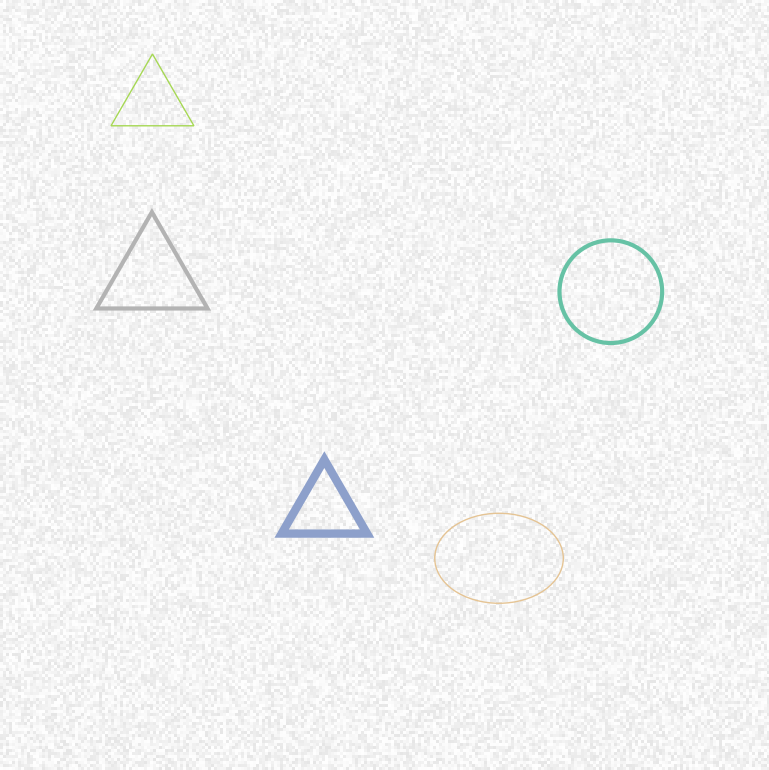[{"shape": "circle", "thickness": 1.5, "radius": 0.33, "center": [0.793, 0.621]}, {"shape": "triangle", "thickness": 3, "radius": 0.32, "center": [0.421, 0.339]}, {"shape": "triangle", "thickness": 0.5, "radius": 0.31, "center": [0.198, 0.868]}, {"shape": "oval", "thickness": 0.5, "radius": 0.42, "center": [0.648, 0.275]}, {"shape": "triangle", "thickness": 1.5, "radius": 0.42, "center": [0.197, 0.641]}]